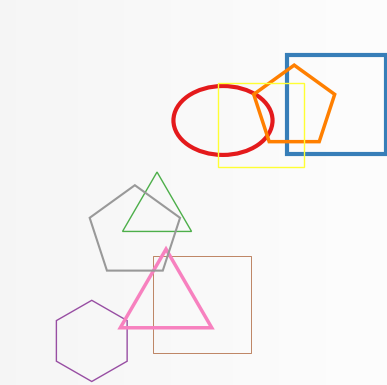[{"shape": "oval", "thickness": 3, "radius": 0.64, "center": [0.575, 0.687]}, {"shape": "square", "thickness": 3, "radius": 0.64, "center": [0.868, 0.729]}, {"shape": "triangle", "thickness": 1, "radius": 0.51, "center": [0.405, 0.45]}, {"shape": "hexagon", "thickness": 1, "radius": 0.53, "center": [0.237, 0.115]}, {"shape": "pentagon", "thickness": 2.5, "radius": 0.55, "center": [0.759, 0.721]}, {"shape": "square", "thickness": 1, "radius": 0.55, "center": [0.673, 0.675]}, {"shape": "square", "thickness": 0.5, "radius": 0.63, "center": [0.521, 0.208]}, {"shape": "triangle", "thickness": 2.5, "radius": 0.68, "center": [0.428, 0.217]}, {"shape": "pentagon", "thickness": 1.5, "radius": 0.61, "center": [0.348, 0.396]}]